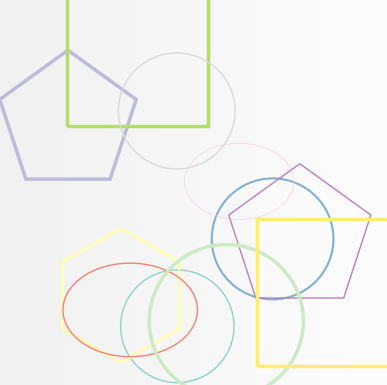[{"shape": "circle", "thickness": 1, "radius": 0.73, "center": [0.458, 0.152]}, {"shape": "hexagon", "thickness": 2, "radius": 0.87, "center": [0.312, 0.233]}, {"shape": "pentagon", "thickness": 2.5, "radius": 0.93, "center": [0.175, 0.685]}, {"shape": "oval", "thickness": 1, "radius": 0.87, "center": [0.336, 0.195]}, {"shape": "circle", "thickness": 1.5, "radius": 0.79, "center": [0.703, 0.38]}, {"shape": "square", "thickness": 2.5, "radius": 0.91, "center": [0.355, 0.855]}, {"shape": "oval", "thickness": 0.5, "radius": 0.71, "center": [0.617, 0.529]}, {"shape": "circle", "thickness": 1, "radius": 0.75, "center": [0.456, 0.712]}, {"shape": "pentagon", "thickness": 1, "radius": 0.96, "center": [0.774, 0.382]}, {"shape": "circle", "thickness": 2.5, "radius": 0.99, "center": [0.584, 0.166]}, {"shape": "square", "thickness": 2.5, "radius": 0.95, "center": [0.853, 0.24]}]